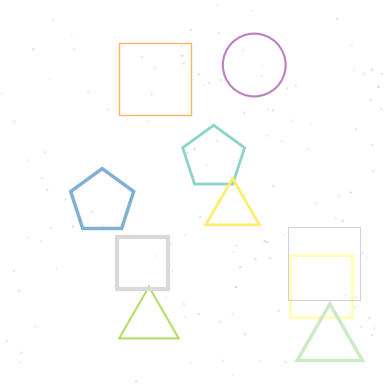[{"shape": "pentagon", "thickness": 2, "radius": 0.42, "center": [0.555, 0.59]}, {"shape": "square", "thickness": 2, "radius": 0.4, "center": [0.835, 0.258]}, {"shape": "square", "thickness": 0.5, "radius": 0.47, "center": [0.842, 0.315]}, {"shape": "pentagon", "thickness": 2.5, "radius": 0.43, "center": [0.265, 0.476]}, {"shape": "square", "thickness": 1, "radius": 0.47, "center": [0.402, 0.794]}, {"shape": "triangle", "thickness": 1.5, "radius": 0.45, "center": [0.387, 0.166]}, {"shape": "square", "thickness": 3, "radius": 0.33, "center": [0.369, 0.317]}, {"shape": "circle", "thickness": 1.5, "radius": 0.41, "center": [0.66, 0.831]}, {"shape": "triangle", "thickness": 2.5, "radius": 0.49, "center": [0.857, 0.113]}, {"shape": "triangle", "thickness": 2, "radius": 0.4, "center": [0.604, 0.456]}]